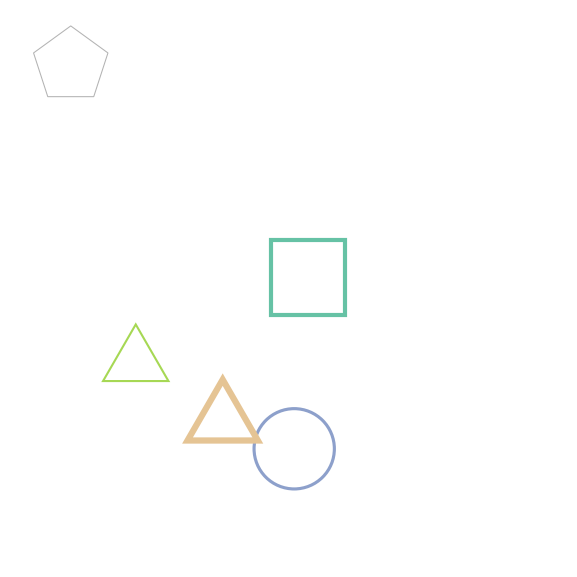[{"shape": "square", "thickness": 2, "radius": 0.32, "center": [0.533, 0.518]}, {"shape": "circle", "thickness": 1.5, "radius": 0.35, "center": [0.509, 0.222]}, {"shape": "triangle", "thickness": 1, "radius": 0.33, "center": [0.235, 0.372]}, {"shape": "triangle", "thickness": 3, "radius": 0.35, "center": [0.386, 0.271]}, {"shape": "pentagon", "thickness": 0.5, "radius": 0.34, "center": [0.123, 0.887]}]